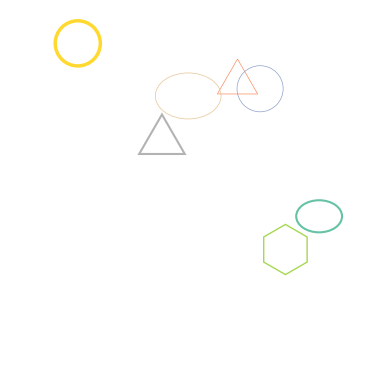[{"shape": "oval", "thickness": 1.5, "radius": 0.3, "center": [0.829, 0.438]}, {"shape": "triangle", "thickness": 0.5, "radius": 0.3, "center": [0.617, 0.786]}, {"shape": "circle", "thickness": 0.5, "radius": 0.3, "center": [0.676, 0.77]}, {"shape": "hexagon", "thickness": 1, "radius": 0.33, "center": [0.741, 0.352]}, {"shape": "circle", "thickness": 2.5, "radius": 0.29, "center": [0.202, 0.887]}, {"shape": "oval", "thickness": 0.5, "radius": 0.43, "center": [0.489, 0.751]}, {"shape": "triangle", "thickness": 1.5, "radius": 0.34, "center": [0.421, 0.634]}]